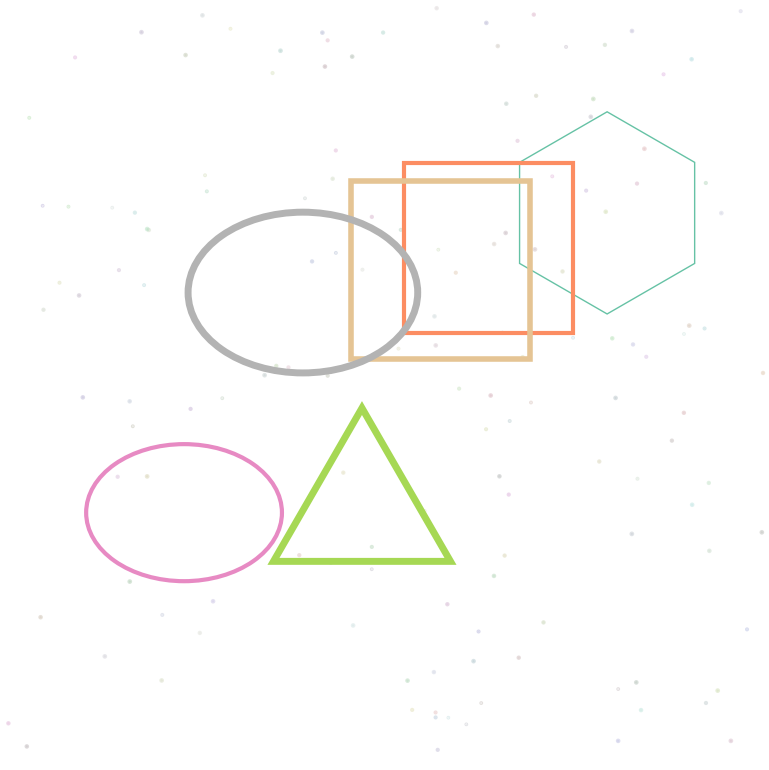[{"shape": "hexagon", "thickness": 0.5, "radius": 0.66, "center": [0.788, 0.724]}, {"shape": "square", "thickness": 1.5, "radius": 0.55, "center": [0.634, 0.678]}, {"shape": "oval", "thickness": 1.5, "radius": 0.64, "center": [0.239, 0.334]}, {"shape": "triangle", "thickness": 2.5, "radius": 0.66, "center": [0.47, 0.337]}, {"shape": "square", "thickness": 2, "radius": 0.58, "center": [0.572, 0.649]}, {"shape": "oval", "thickness": 2.5, "radius": 0.75, "center": [0.393, 0.62]}]